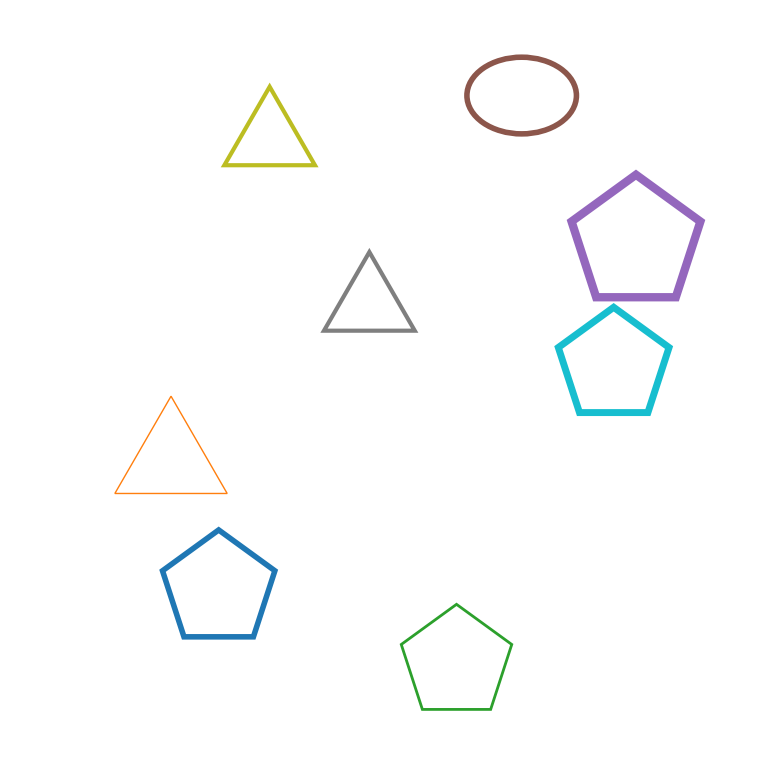[{"shape": "pentagon", "thickness": 2, "radius": 0.38, "center": [0.284, 0.235]}, {"shape": "triangle", "thickness": 0.5, "radius": 0.42, "center": [0.222, 0.401]}, {"shape": "pentagon", "thickness": 1, "radius": 0.38, "center": [0.593, 0.14]}, {"shape": "pentagon", "thickness": 3, "radius": 0.44, "center": [0.826, 0.685]}, {"shape": "oval", "thickness": 2, "radius": 0.36, "center": [0.678, 0.876]}, {"shape": "triangle", "thickness": 1.5, "radius": 0.34, "center": [0.48, 0.605]}, {"shape": "triangle", "thickness": 1.5, "radius": 0.34, "center": [0.35, 0.819]}, {"shape": "pentagon", "thickness": 2.5, "radius": 0.38, "center": [0.797, 0.525]}]